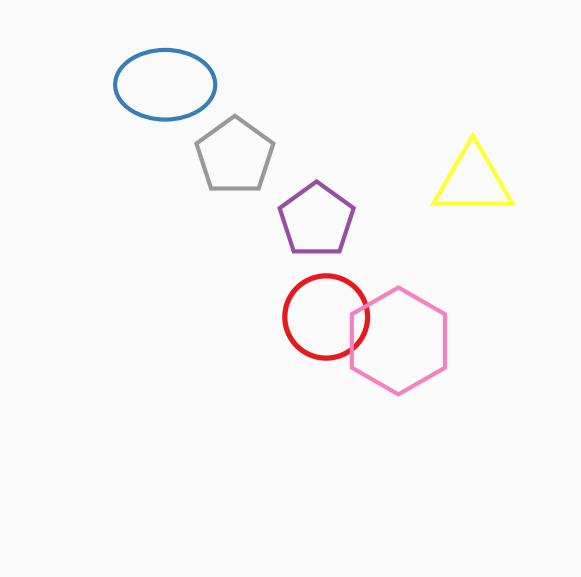[{"shape": "circle", "thickness": 2.5, "radius": 0.36, "center": [0.561, 0.45]}, {"shape": "oval", "thickness": 2, "radius": 0.43, "center": [0.284, 0.852]}, {"shape": "pentagon", "thickness": 2, "radius": 0.33, "center": [0.545, 0.618]}, {"shape": "triangle", "thickness": 2, "radius": 0.39, "center": [0.814, 0.686]}, {"shape": "hexagon", "thickness": 2, "radius": 0.46, "center": [0.685, 0.409]}, {"shape": "pentagon", "thickness": 2, "radius": 0.35, "center": [0.404, 0.729]}]